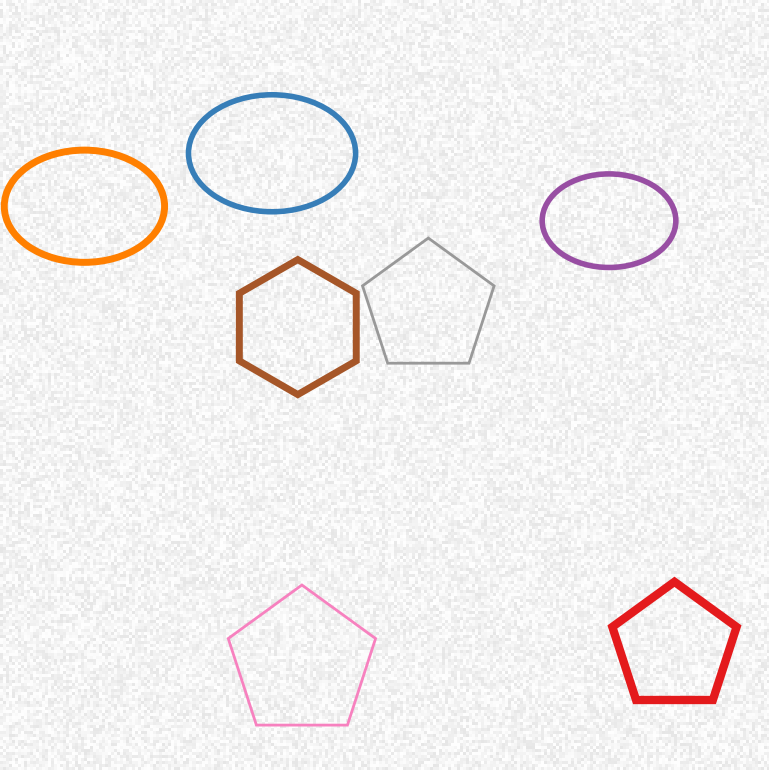[{"shape": "pentagon", "thickness": 3, "radius": 0.42, "center": [0.876, 0.16]}, {"shape": "oval", "thickness": 2, "radius": 0.54, "center": [0.353, 0.801]}, {"shape": "oval", "thickness": 2, "radius": 0.43, "center": [0.791, 0.713]}, {"shape": "oval", "thickness": 2.5, "radius": 0.52, "center": [0.11, 0.732]}, {"shape": "hexagon", "thickness": 2.5, "radius": 0.44, "center": [0.387, 0.575]}, {"shape": "pentagon", "thickness": 1, "radius": 0.5, "center": [0.392, 0.14]}, {"shape": "pentagon", "thickness": 1, "radius": 0.45, "center": [0.556, 0.601]}]